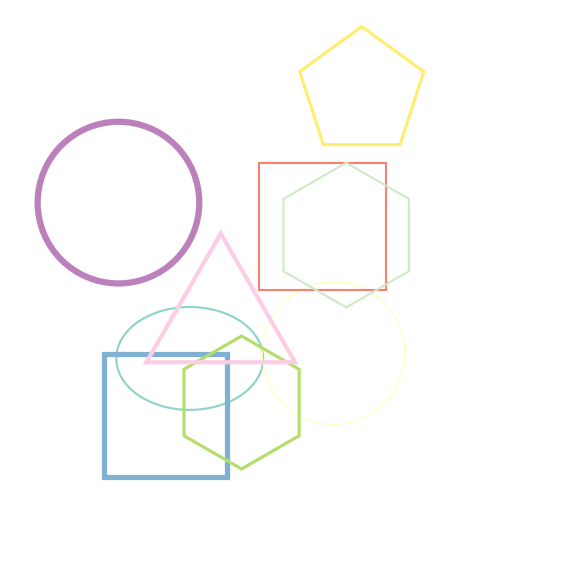[{"shape": "oval", "thickness": 1, "radius": 0.64, "center": [0.329, 0.378]}, {"shape": "circle", "thickness": 0.5, "radius": 0.62, "center": [0.578, 0.388]}, {"shape": "square", "thickness": 1, "radius": 0.55, "center": [0.558, 0.607]}, {"shape": "square", "thickness": 2.5, "radius": 0.53, "center": [0.287, 0.28]}, {"shape": "hexagon", "thickness": 1.5, "radius": 0.58, "center": [0.418, 0.302]}, {"shape": "triangle", "thickness": 2, "radius": 0.74, "center": [0.382, 0.446]}, {"shape": "circle", "thickness": 3, "radius": 0.7, "center": [0.205, 0.648]}, {"shape": "hexagon", "thickness": 1, "radius": 0.63, "center": [0.599, 0.592]}, {"shape": "pentagon", "thickness": 1.5, "radius": 0.56, "center": [0.626, 0.84]}]